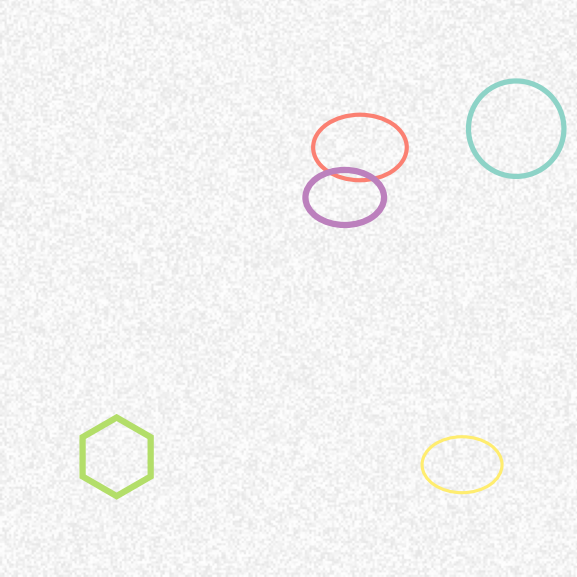[{"shape": "circle", "thickness": 2.5, "radius": 0.41, "center": [0.894, 0.776]}, {"shape": "oval", "thickness": 2, "radius": 0.41, "center": [0.623, 0.744]}, {"shape": "hexagon", "thickness": 3, "radius": 0.34, "center": [0.202, 0.208]}, {"shape": "oval", "thickness": 3, "radius": 0.34, "center": [0.597, 0.657]}, {"shape": "oval", "thickness": 1.5, "radius": 0.35, "center": [0.8, 0.194]}]